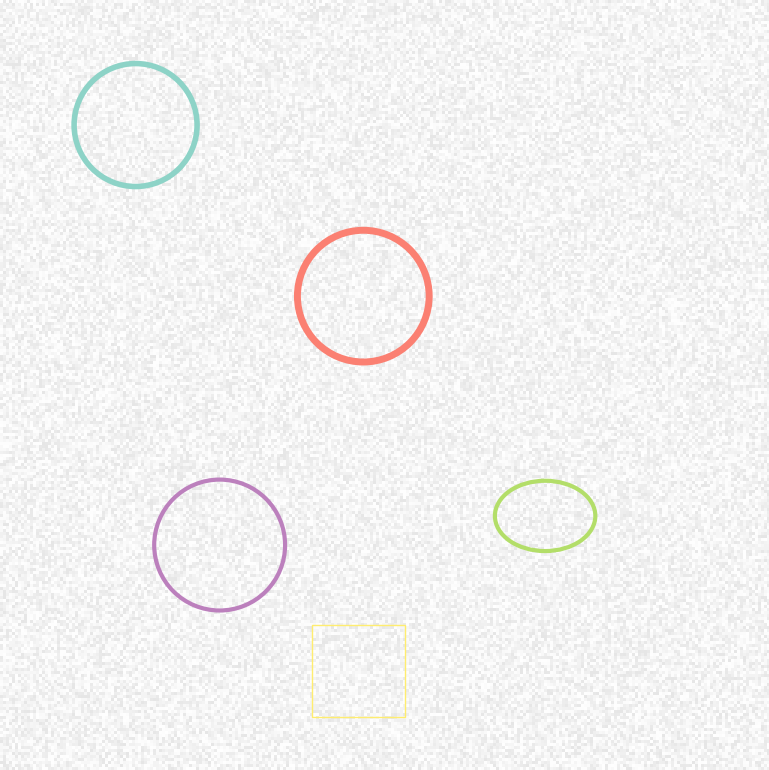[{"shape": "circle", "thickness": 2, "radius": 0.4, "center": [0.176, 0.838]}, {"shape": "circle", "thickness": 2.5, "radius": 0.43, "center": [0.472, 0.615]}, {"shape": "oval", "thickness": 1.5, "radius": 0.33, "center": [0.708, 0.33]}, {"shape": "circle", "thickness": 1.5, "radius": 0.42, "center": [0.285, 0.292]}, {"shape": "square", "thickness": 0.5, "radius": 0.3, "center": [0.466, 0.128]}]